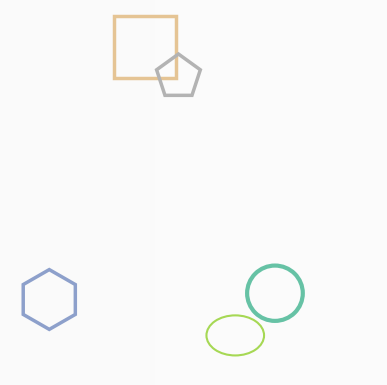[{"shape": "circle", "thickness": 3, "radius": 0.36, "center": [0.71, 0.238]}, {"shape": "hexagon", "thickness": 2.5, "radius": 0.39, "center": [0.127, 0.222]}, {"shape": "oval", "thickness": 1.5, "radius": 0.37, "center": [0.607, 0.129]}, {"shape": "square", "thickness": 2.5, "radius": 0.4, "center": [0.374, 0.877]}, {"shape": "pentagon", "thickness": 2.5, "radius": 0.3, "center": [0.461, 0.8]}]